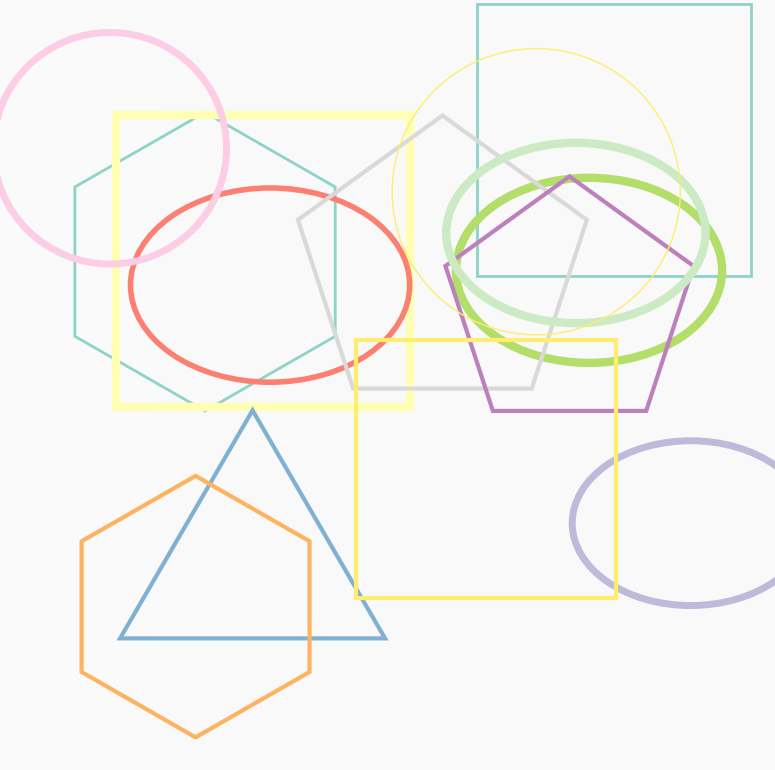[{"shape": "square", "thickness": 1, "radius": 0.88, "center": [0.792, 0.818]}, {"shape": "hexagon", "thickness": 1, "radius": 0.97, "center": [0.265, 0.66]}, {"shape": "square", "thickness": 3, "radius": 0.95, "center": [0.339, 0.661]}, {"shape": "oval", "thickness": 2.5, "radius": 0.76, "center": [0.891, 0.321]}, {"shape": "oval", "thickness": 2, "radius": 0.9, "center": [0.349, 0.63]}, {"shape": "triangle", "thickness": 1.5, "radius": 0.99, "center": [0.326, 0.27]}, {"shape": "hexagon", "thickness": 1.5, "radius": 0.85, "center": [0.252, 0.212]}, {"shape": "oval", "thickness": 3, "radius": 0.86, "center": [0.76, 0.649]}, {"shape": "circle", "thickness": 2.5, "radius": 0.75, "center": [0.142, 0.807]}, {"shape": "pentagon", "thickness": 1.5, "radius": 0.98, "center": [0.571, 0.654]}, {"shape": "pentagon", "thickness": 1.5, "radius": 0.84, "center": [0.735, 0.603]}, {"shape": "oval", "thickness": 3, "radius": 0.84, "center": [0.743, 0.697]}, {"shape": "square", "thickness": 1.5, "radius": 0.84, "center": [0.627, 0.391]}, {"shape": "circle", "thickness": 0.5, "radius": 0.93, "center": [0.692, 0.751]}]